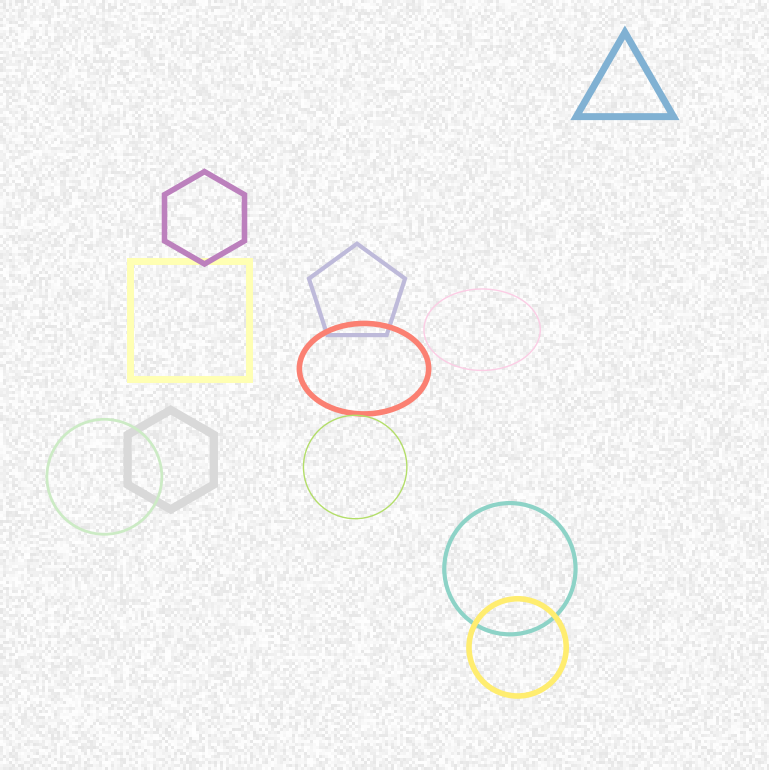[{"shape": "circle", "thickness": 1.5, "radius": 0.43, "center": [0.662, 0.261]}, {"shape": "square", "thickness": 2.5, "radius": 0.39, "center": [0.246, 0.585]}, {"shape": "pentagon", "thickness": 1.5, "radius": 0.33, "center": [0.464, 0.618]}, {"shape": "oval", "thickness": 2, "radius": 0.42, "center": [0.473, 0.521]}, {"shape": "triangle", "thickness": 2.5, "radius": 0.36, "center": [0.812, 0.885]}, {"shape": "circle", "thickness": 0.5, "radius": 0.34, "center": [0.461, 0.394]}, {"shape": "oval", "thickness": 0.5, "radius": 0.38, "center": [0.626, 0.572]}, {"shape": "hexagon", "thickness": 3, "radius": 0.32, "center": [0.222, 0.403]}, {"shape": "hexagon", "thickness": 2, "radius": 0.3, "center": [0.266, 0.717]}, {"shape": "circle", "thickness": 1, "radius": 0.37, "center": [0.136, 0.381]}, {"shape": "circle", "thickness": 2, "radius": 0.32, "center": [0.672, 0.159]}]